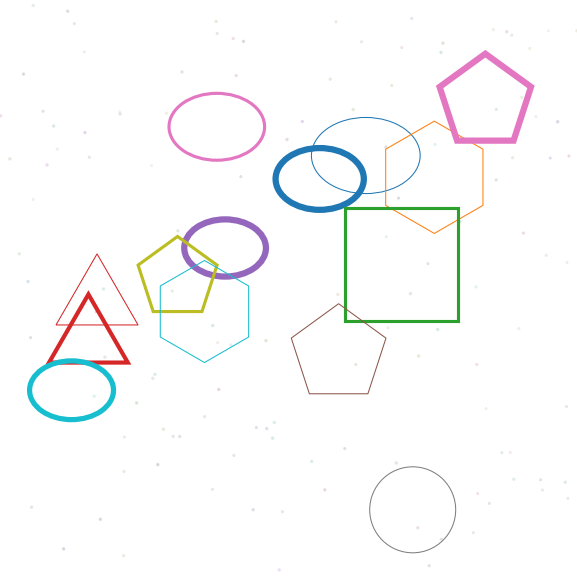[{"shape": "oval", "thickness": 3, "radius": 0.38, "center": [0.554, 0.689]}, {"shape": "oval", "thickness": 0.5, "radius": 0.47, "center": [0.633, 0.73]}, {"shape": "hexagon", "thickness": 0.5, "radius": 0.49, "center": [0.752, 0.692]}, {"shape": "square", "thickness": 1.5, "radius": 0.49, "center": [0.695, 0.541]}, {"shape": "triangle", "thickness": 2, "radius": 0.39, "center": [0.153, 0.411]}, {"shape": "triangle", "thickness": 0.5, "radius": 0.41, "center": [0.168, 0.477]}, {"shape": "oval", "thickness": 3, "radius": 0.35, "center": [0.39, 0.57]}, {"shape": "pentagon", "thickness": 0.5, "radius": 0.43, "center": [0.586, 0.387]}, {"shape": "pentagon", "thickness": 3, "radius": 0.42, "center": [0.84, 0.823]}, {"shape": "oval", "thickness": 1.5, "radius": 0.41, "center": [0.375, 0.78]}, {"shape": "circle", "thickness": 0.5, "radius": 0.37, "center": [0.715, 0.116]}, {"shape": "pentagon", "thickness": 1.5, "radius": 0.36, "center": [0.307, 0.518]}, {"shape": "hexagon", "thickness": 0.5, "radius": 0.44, "center": [0.354, 0.46]}, {"shape": "oval", "thickness": 2.5, "radius": 0.36, "center": [0.124, 0.323]}]